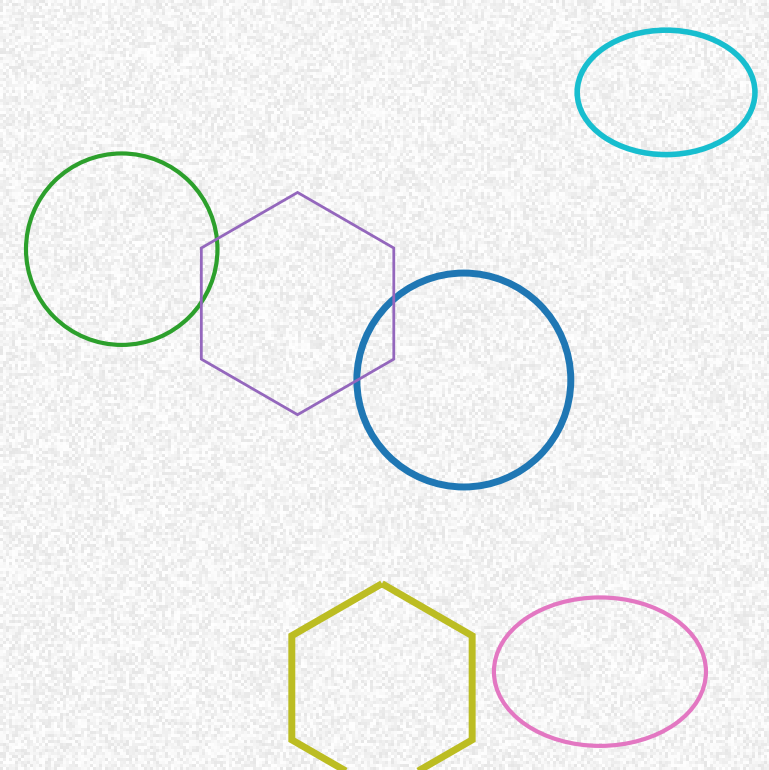[{"shape": "circle", "thickness": 2.5, "radius": 0.69, "center": [0.602, 0.506]}, {"shape": "circle", "thickness": 1.5, "radius": 0.62, "center": [0.158, 0.676]}, {"shape": "hexagon", "thickness": 1, "radius": 0.72, "center": [0.386, 0.606]}, {"shape": "oval", "thickness": 1.5, "radius": 0.69, "center": [0.779, 0.128]}, {"shape": "hexagon", "thickness": 2.5, "radius": 0.68, "center": [0.496, 0.107]}, {"shape": "oval", "thickness": 2, "radius": 0.58, "center": [0.865, 0.88]}]